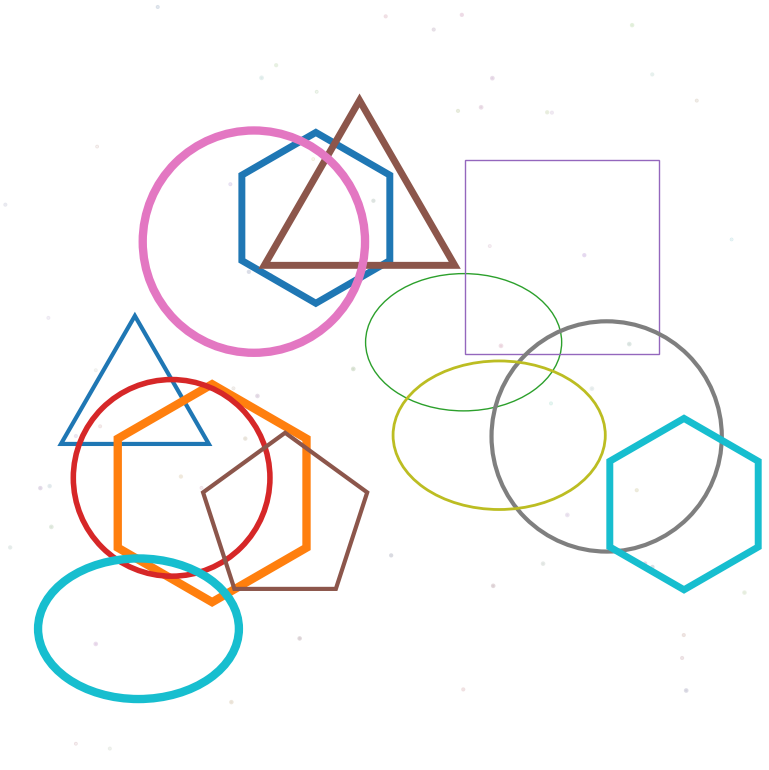[{"shape": "hexagon", "thickness": 2.5, "radius": 0.55, "center": [0.41, 0.717]}, {"shape": "triangle", "thickness": 1.5, "radius": 0.55, "center": [0.175, 0.479]}, {"shape": "hexagon", "thickness": 3, "radius": 0.71, "center": [0.275, 0.36]}, {"shape": "oval", "thickness": 0.5, "radius": 0.64, "center": [0.602, 0.556]}, {"shape": "circle", "thickness": 2, "radius": 0.64, "center": [0.223, 0.379]}, {"shape": "square", "thickness": 0.5, "radius": 0.63, "center": [0.73, 0.666]}, {"shape": "triangle", "thickness": 2.5, "radius": 0.71, "center": [0.467, 0.727]}, {"shape": "pentagon", "thickness": 1.5, "radius": 0.56, "center": [0.37, 0.326]}, {"shape": "circle", "thickness": 3, "radius": 0.72, "center": [0.33, 0.686]}, {"shape": "circle", "thickness": 1.5, "radius": 0.75, "center": [0.788, 0.433]}, {"shape": "oval", "thickness": 1, "radius": 0.69, "center": [0.648, 0.435]}, {"shape": "oval", "thickness": 3, "radius": 0.65, "center": [0.18, 0.183]}, {"shape": "hexagon", "thickness": 2.5, "radius": 0.56, "center": [0.888, 0.345]}]